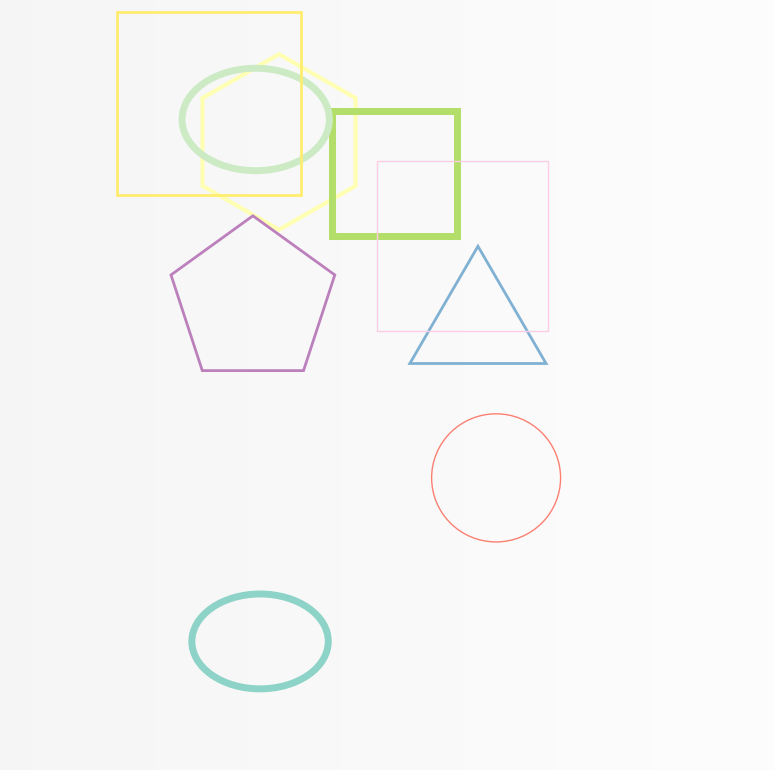[{"shape": "oval", "thickness": 2.5, "radius": 0.44, "center": [0.336, 0.167]}, {"shape": "hexagon", "thickness": 1.5, "radius": 0.57, "center": [0.36, 0.816]}, {"shape": "circle", "thickness": 0.5, "radius": 0.42, "center": [0.64, 0.379]}, {"shape": "triangle", "thickness": 1, "radius": 0.51, "center": [0.617, 0.579]}, {"shape": "square", "thickness": 2.5, "radius": 0.4, "center": [0.509, 0.775]}, {"shape": "square", "thickness": 0.5, "radius": 0.55, "center": [0.597, 0.68]}, {"shape": "pentagon", "thickness": 1, "radius": 0.56, "center": [0.326, 0.609]}, {"shape": "oval", "thickness": 2.5, "radius": 0.48, "center": [0.33, 0.845]}, {"shape": "square", "thickness": 1, "radius": 0.59, "center": [0.269, 0.866]}]